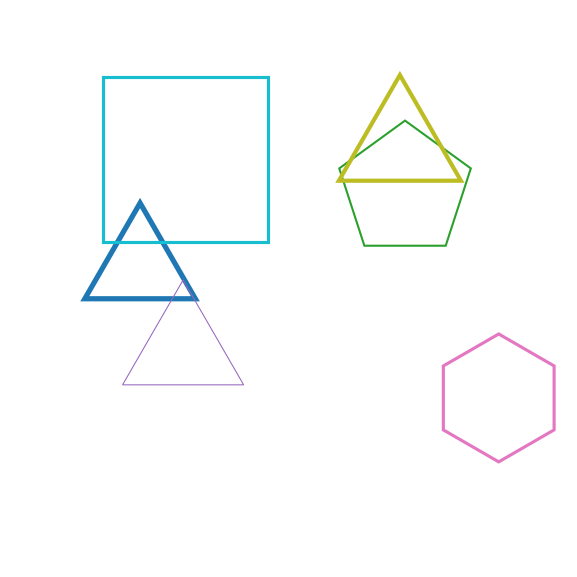[{"shape": "triangle", "thickness": 2.5, "radius": 0.55, "center": [0.243, 0.537]}, {"shape": "pentagon", "thickness": 1, "radius": 0.6, "center": [0.701, 0.671]}, {"shape": "triangle", "thickness": 0.5, "radius": 0.61, "center": [0.317, 0.393]}, {"shape": "hexagon", "thickness": 1.5, "radius": 0.55, "center": [0.864, 0.31]}, {"shape": "triangle", "thickness": 2, "radius": 0.61, "center": [0.692, 0.747]}, {"shape": "square", "thickness": 1.5, "radius": 0.71, "center": [0.321, 0.723]}]